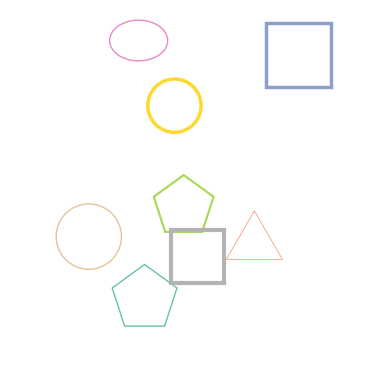[{"shape": "pentagon", "thickness": 1, "radius": 0.44, "center": [0.376, 0.225]}, {"shape": "triangle", "thickness": 0.5, "radius": 0.42, "center": [0.661, 0.368]}, {"shape": "square", "thickness": 2.5, "radius": 0.42, "center": [0.775, 0.858]}, {"shape": "oval", "thickness": 1, "radius": 0.38, "center": [0.36, 0.895]}, {"shape": "pentagon", "thickness": 1.5, "radius": 0.41, "center": [0.477, 0.464]}, {"shape": "circle", "thickness": 2.5, "radius": 0.35, "center": [0.453, 0.726]}, {"shape": "circle", "thickness": 1, "radius": 0.42, "center": [0.231, 0.385]}, {"shape": "square", "thickness": 3, "radius": 0.34, "center": [0.513, 0.334]}]